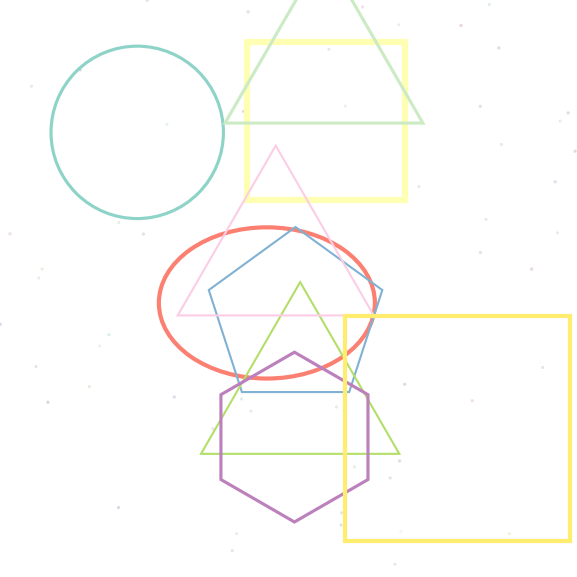[{"shape": "circle", "thickness": 1.5, "radius": 0.75, "center": [0.238, 0.77]}, {"shape": "square", "thickness": 3, "radius": 0.68, "center": [0.565, 0.79]}, {"shape": "oval", "thickness": 2, "radius": 0.94, "center": [0.462, 0.475]}, {"shape": "pentagon", "thickness": 1, "radius": 0.79, "center": [0.512, 0.448]}, {"shape": "triangle", "thickness": 1, "radius": 0.99, "center": [0.52, 0.312]}, {"shape": "triangle", "thickness": 1, "radius": 0.98, "center": [0.477, 0.551]}, {"shape": "hexagon", "thickness": 1.5, "radius": 0.73, "center": [0.51, 0.242]}, {"shape": "triangle", "thickness": 1.5, "radius": 0.99, "center": [0.561, 0.885]}, {"shape": "square", "thickness": 2, "radius": 0.97, "center": [0.792, 0.257]}]